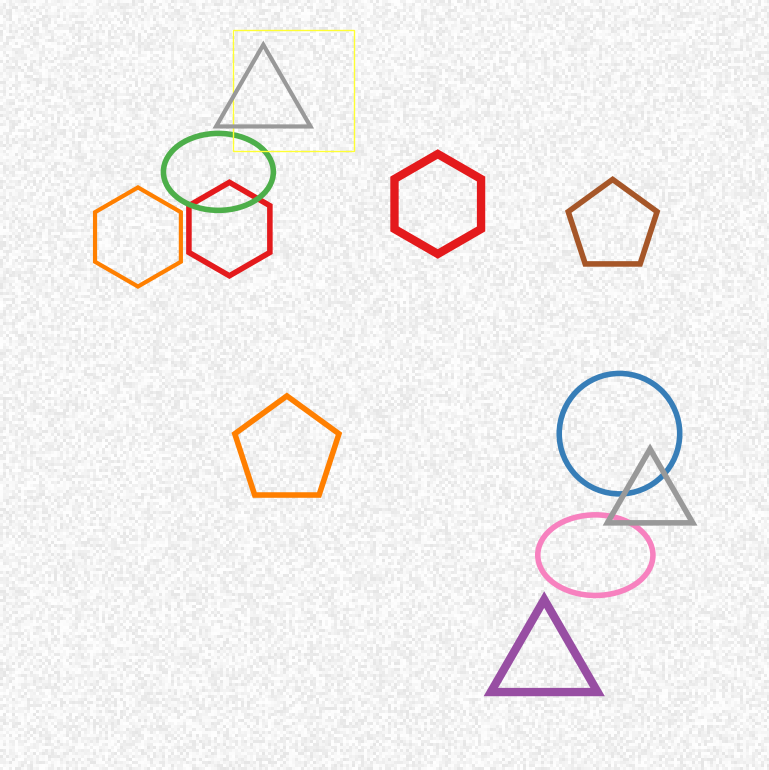[{"shape": "hexagon", "thickness": 2, "radius": 0.3, "center": [0.298, 0.703]}, {"shape": "hexagon", "thickness": 3, "radius": 0.32, "center": [0.569, 0.735]}, {"shape": "circle", "thickness": 2, "radius": 0.39, "center": [0.805, 0.437]}, {"shape": "oval", "thickness": 2, "radius": 0.36, "center": [0.284, 0.777]}, {"shape": "triangle", "thickness": 3, "radius": 0.4, "center": [0.707, 0.141]}, {"shape": "pentagon", "thickness": 2, "radius": 0.36, "center": [0.373, 0.415]}, {"shape": "hexagon", "thickness": 1.5, "radius": 0.32, "center": [0.179, 0.692]}, {"shape": "square", "thickness": 0.5, "radius": 0.39, "center": [0.381, 0.882]}, {"shape": "pentagon", "thickness": 2, "radius": 0.3, "center": [0.796, 0.706]}, {"shape": "oval", "thickness": 2, "radius": 0.37, "center": [0.773, 0.279]}, {"shape": "triangle", "thickness": 1.5, "radius": 0.35, "center": [0.342, 0.871]}, {"shape": "triangle", "thickness": 2, "radius": 0.32, "center": [0.844, 0.353]}]